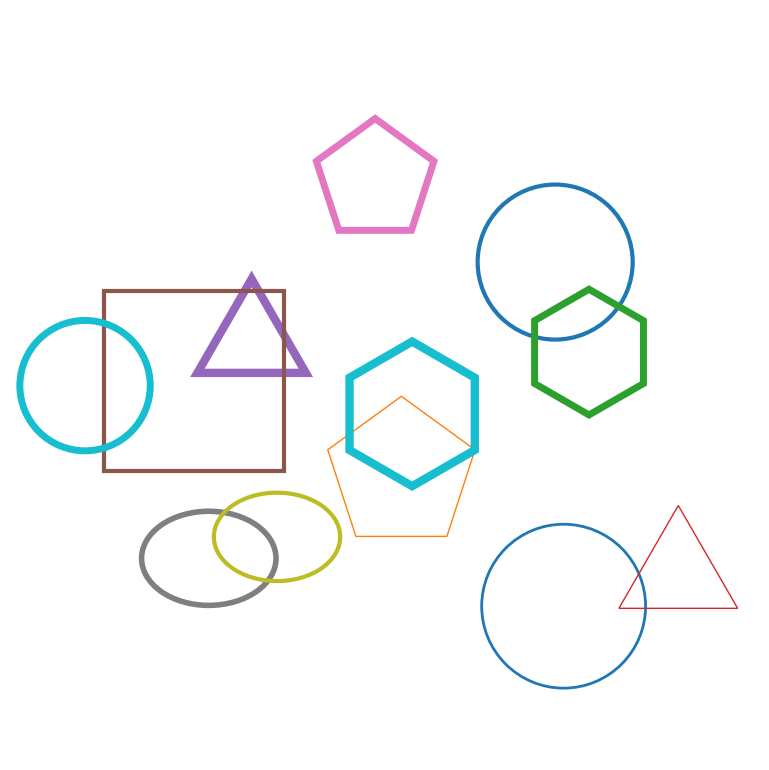[{"shape": "circle", "thickness": 1.5, "radius": 0.5, "center": [0.721, 0.66]}, {"shape": "circle", "thickness": 1, "radius": 0.53, "center": [0.732, 0.213]}, {"shape": "pentagon", "thickness": 0.5, "radius": 0.5, "center": [0.521, 0.385]}, {"shape": "hexagon", "thickness": 2.5, "radius": 0.41, "center": [0.765, 0.543]}, {"shape": "triangle", "thickness": 0.5, "radius": 0.45, "center": [0.881, 0.254]}, {"shape": "triangle", "thickness": 3, "radius": 0.41, "center": [0.327, 0.556]}, {"shape": "square", "thickness": 1.5, "radius": 0.58, "center": [0.252, 0.505]}, {"shape": "pentagon", "thickness": 2.5, "radius": 0.4, "center": [0.487, 0.766]}, {"shape": "oval", "thickness": 2, "radius": 0.44, "center": [0.271, 0.275]}, {"shape": "oval", "thickness": 1.5, "radius": 0.41, "center": [0.36, 0.303]}, {"shape": "circle", "thickness": 2.5, "radius": 0.42, "center": [0.11, 0.499]}, {"shape": "hexagon", "thickness": 3, "radius": 0.47, "center": [0.535, 0.463]}]